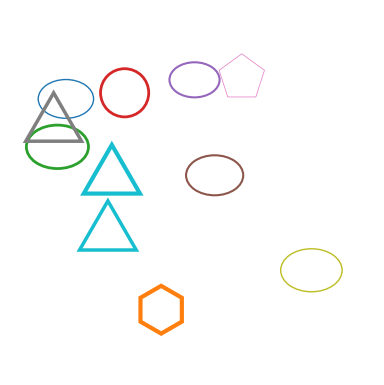[{"shape": "oval", "thickness": 1, "radius": 0.36, "center": [0.171, 0.743]}, {"shape": "hexagon", "thickness": 3, "radius": 0.31, "center": [0.419, 0.196]}, {"shape": "oval", "thickness": 2, "radius": 0.4, "center": [0.149, 0.619]}, {"shape": "circle", "thickness": 2, "radius": 0.31, "center": [0.324, 0.759]}, {"shape": "oval", "thickness": 1.5, "radius": 0.33, "center": [0.505, 0.793]}, {"shape": "oval", "thickness": 1.5, "radius": 0.37, "center": [0.558, 0.545]}, {"shape": "pentagon", "thickness": 0.5, "radius": 0.31, "center": [0.628, 0.798]}, {"shape": "triangle", "thickness": 2.5, "radius": 0.42, "center": [0.139, 0.675]}, {"shape": "oval", "thickness": 1, "radius": 0.4, "center": [0.809, 0.298]}, {"shape": "triangle", "thickness": 3, "radius": 0.42, "center": [0.29, 0.539]}, {"shape": "triangle", "thickness": 2.5, "radius": 0.43, "center": [0.28, 0.393]}]